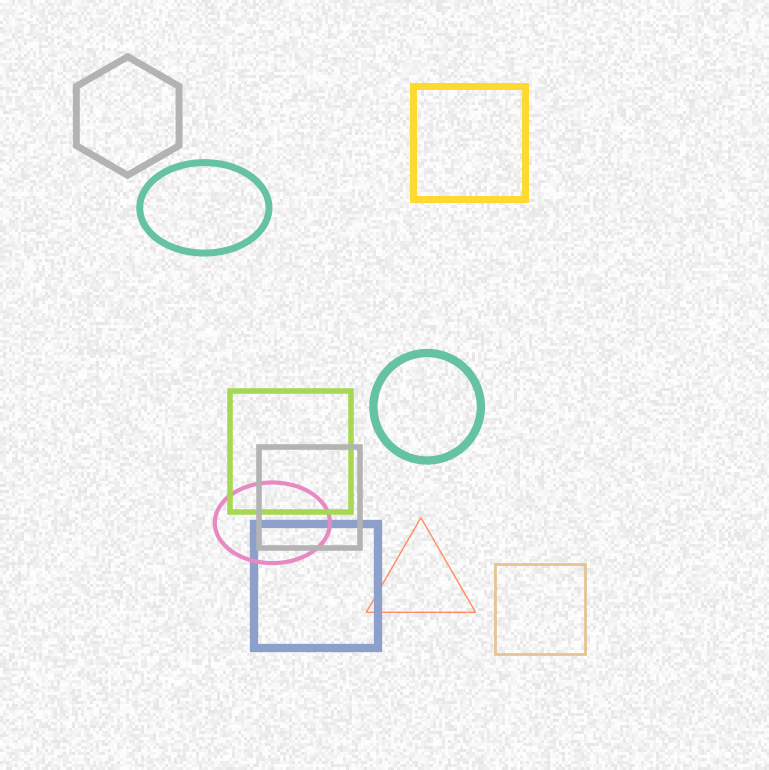[{"shape": "circle", "thickness": 3, "radius": 0.35, "center": [0.555, 0.472]}, {"shape": "oval", "thickness": 2.5, "radius": 0.42, "center": [0.265, 0.73]}, {"shape": "triangle", "thickness": 0.5, "radius": 0.41, "center": [0.547, 0.246]}, {"shape": "square", "thickness": 3, "radius": 0.4, "center": [0.41, 0.239]}, {"shape": "oval", "thickness": 1.5, "radius": 0.37, "center": [0.354, 0.321]}, {"shape": "square", "thickness": 2, "radius": 0.39, "center": [0.378, 0.413]}, {"shape": "square", "thickness": 2.5, "radius": 0.37, "center": [0.609, 0.815]}, {"shape": "square", "thickness": 1, "radius": 0.29, "center": [0.701, 0.209]}, {"shape": "square", "thickness": 2, "radius": 0.33, "center": [0.402, 0.354]}, {"shape": "hexagon", "thickness": 2.5, "radius": 0.39, "center": [0.166, 0.849]}]